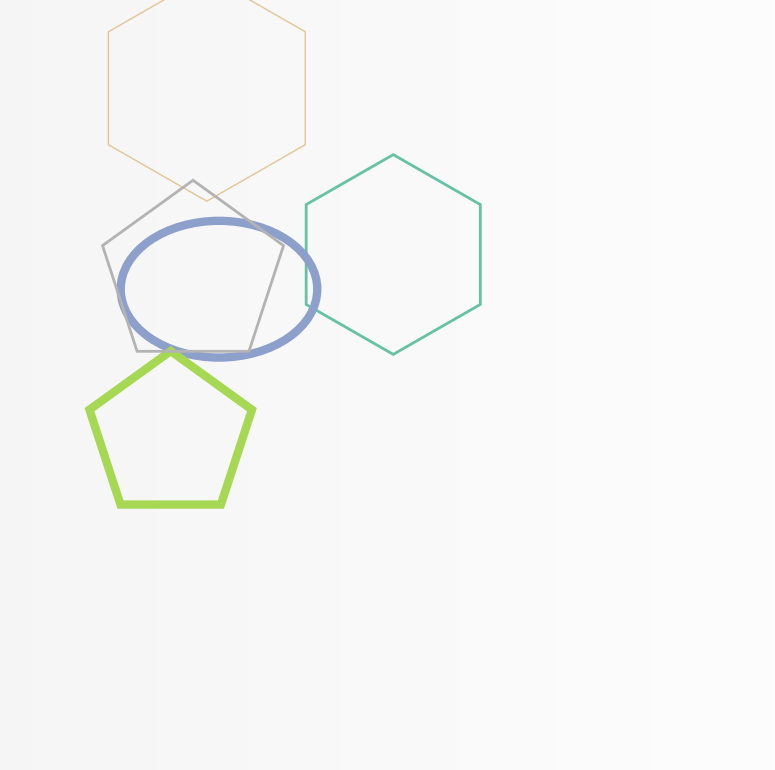[{"shape": "hexagon", "thickness": 1, "radius": 0.65, "center": [0.507, 0.669]}, {"shape": "oval", "thickness": 3, "radius": 0.63, "center": [0.283, 0.624]}, {"shape": "pentagon", "thickness": 3, "radius": 0.55, "center": [0.22, 0.434]}, {"shape": "hexagon", "thickness": 0.5, "radius": 0.73, "center": [0.267, 0.885]}, {"shape": "pentagon", "thickness": 1, "radius": 0.61, "center": [0.249, 0.643]}]